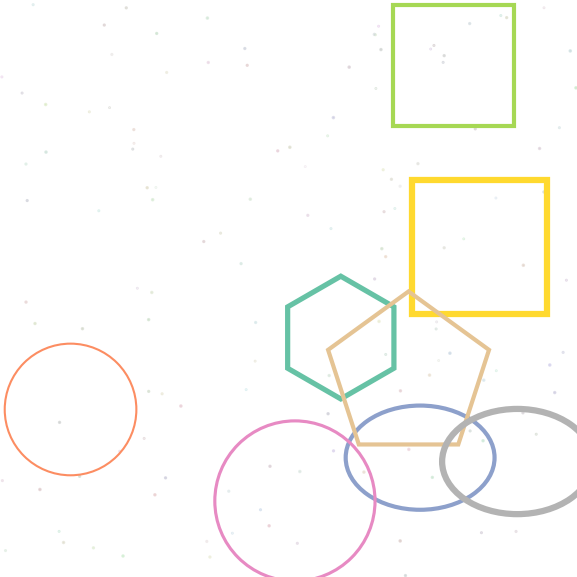[{"shape": "hexagon", "thickness": 2.5, "radius": 0.53, "center": [0.59, 0.415]}, {"shape": "circle", "thickness": 1, "radius": 0.57, "center": [0.122, 0.29]}, {"shape": "oval", "thickness": 2, "radius": 0.64, "center": [0.727, 0.207]}, {"shape": "circle", "thickness": 1.5, "radius": 0.69, "center": [0.511, 0.132]}, {"shape": "square", "thickness": 2, "radius": 0.52, "center": [0.785, 0.886]}, {"shape": "square", "thickness": 3, "radius": 0.58, "center": [0.831, 0.571]}, {"shape": "pentagon", "thickness": 2, "radius": 0.73, "center": [0.707, 0.348]}, {"shape": "oval", "thickness": 3, "radius": 0.65, "center": [0.896, 0.2]}]